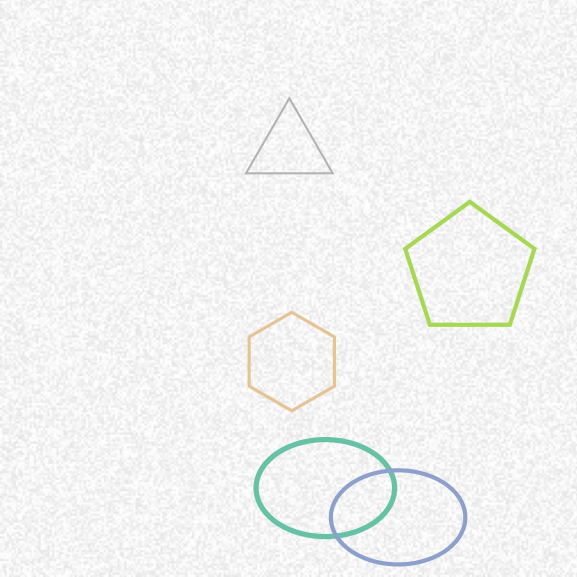[{"shape": "oval", "thickness": 2.5, "radius": 0.6, "center": [0.563, 0.154]}, {"shape": "oval", "thickness": 2, "radius": 0.58, "center": [0.689, 0.103]}, {"shape": "pentagon", "thickness": 2, "radius": 0.59, "center": [0.814, 0.532]}, {"shape": "hexagon", "thickness": 1.5, "radius": 0.43, "center": [0.505, 0.373]}, {"shape": "triangle", "thickness": 1, "radius": 0.43, "center": [0.501, 0.742]}]